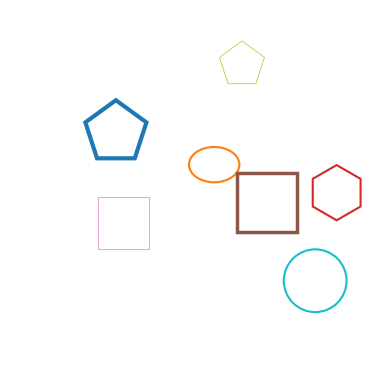[{"shape": "pentagon", "thickness": 3, "radius": 0.42, "center": [0.301, 0.656]}, {"shape": "oval", "thickness": 1.5, "radius": 0.33, "center": [0.556, 0.572]}, {"shape": "hexagon", "thickness": 1.5, "radius": 0.36, "center": [0.874, 0.5]}, {"shape": "square", "thickness": 2.5, "radius": 0.39, "center": [0.694, 0.474]}, {"shape": "square", "thickness": 0.5, "radius": 0.34, "center": [0.321, 0.42]}, {"shape": "pentagon", "thickness": 0.5, "radius": 0.31, "center": [0.628, 0.832]}, {"shape": "circle", "thickness": 1.5, "radius": 0.41, "center": [0.819, 0.271]}]